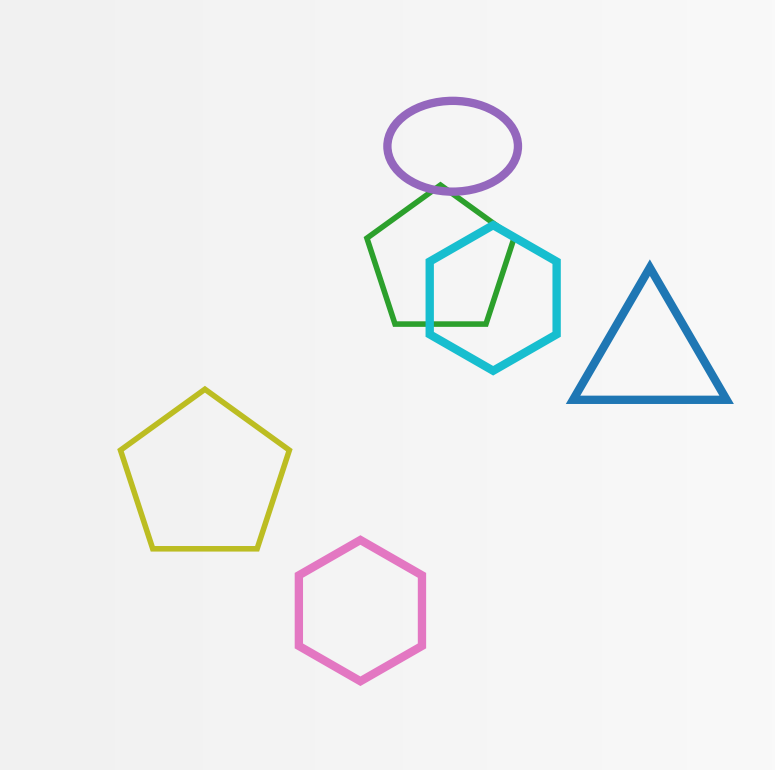[{"shape": "triangle", "thickness": 3, "radius": 0.57, "center": [0.839, 0.538]}, {"shape": "pentagon", "thickness": 2, "radius": 0.5, "center": [0.568, 0.66]}, {"shape": "oval", "thickness": 3, "radius": 0.42, "center": [0.584, 0.81]}, {"shape": "hexagon", "thickness": 3, "radius": 0.46, "center": [0.465, 0.207]}, {"shape": "pentagon", "thickness": 2, "radius": 0.57, "center": [0.264, 0.38]}, {"shape": "hexagon", "thickness": 3, "radius": 0.47, "center": [0.636, 0.613]}]